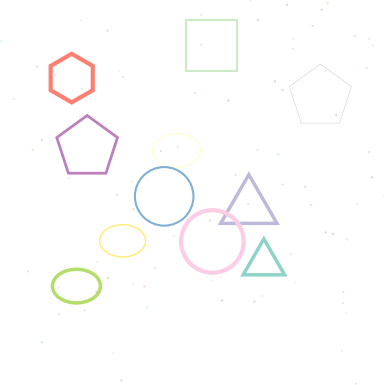[{"shape": "triangle", "thickness": 2.5, "radius": 0.31, "center": [0.685, 0.317]}, {"shape": "oval", "thickness": 0.5, "radius": 0.31, "center": [0.458, 0.609]}, {"shape": "triangle", "thickness": 2.5, "radius": 0.42, "center": [0.646, 0.462]}, {"shape": "hexagon", "thickness": 3, "radius": 0.32, "center": [0.186, 0.797]}, {"shape": "circle", "thickness": 1.5, "radius": 0.38, "center": [0.426, 0.49]}, {"shape": "oval", "thickness": 2.5, "radius": 0.31, "center": [0.199, 0.257]}, {"shape": "circle", "thickness": 3, "radius": 0.41, "center": [0.552, 0.373]}, {"shape": "pentagon", "thickness": 0.5, "radius": 0.42, "center": [0.832, 0.749]}, {"shape": "pentagon", "thickness": 2, "radius": 0.41, "center": [0.226, 0.617]}, {"shape": "square", "thickness": 1.5, "radius": 0.33, "center": [0.548, 0.882]}, {"shape": "oval", "thickness": 1, "radius": 0.3, "center": [0.318, 0.374]}]